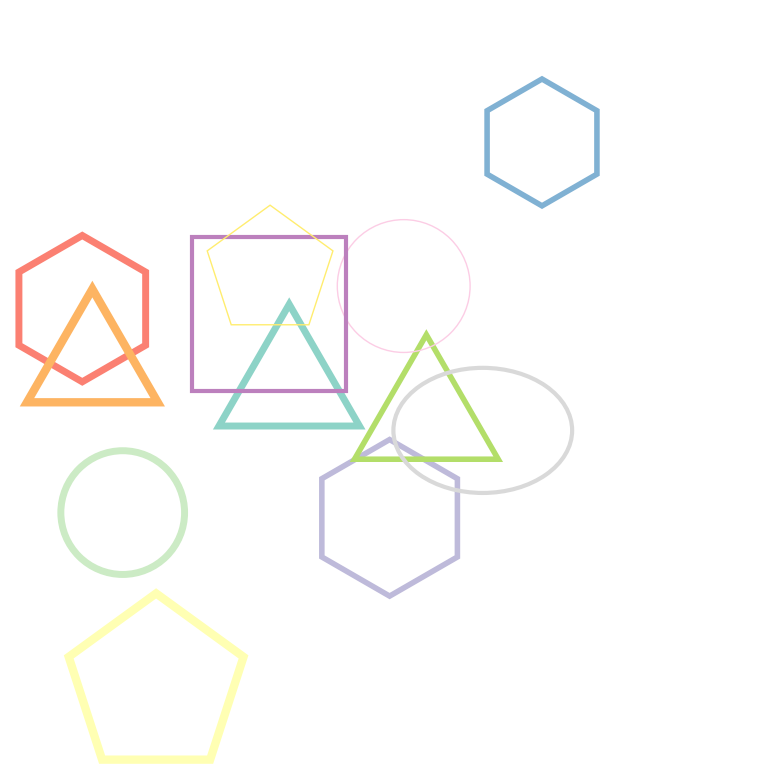[{"shape": "triangle", "thickness": 2.5, "radius": 0.53, "center": [0.376, 0.499]}, {"shape": "pentagon", "thickness": 3, "radius": 0.6, "center": [0.203, 0.11]}, {"shape": "hexagon", "thickness": 2, "radius": 0.51, "center": [0.506, 0.327]}, {"shape": "hexagon", "thickness": 2.5, "radius": 0.48, "center": [0.107, 0.599]}, {"shape": "hexagon", "thickness": 2, "radius": 0.41, "center": [0.704, 0.815]}, {"shape": "triangle", "thickness": 3, "radius": 0.49, "center": [0.12, 0.527]}, {"shape": "triangle", "thickness": 2, "radius": 0.54, "center": [0.554, 0.457]}, {"shape": "circle", "thickness": 0.5, "radius": 0.43, "center": [0.524, 0.629]}, {"shape": "oval", "thickness": 1.5, "radius": 0.58, "center": [0.627, 0.441]}, {"shape": "square", "thickness": 1.5, "radius": 0.5, "center": [0.349, 0.592]}, {"shape": "circle", "thickness": 2.5, "radius": 0.4, "center": [0.159, 0.334]}, {"shape": "pentagon", "thickness": 0.5, "radius": 0.43, "center": [0.351, 0.648]}]